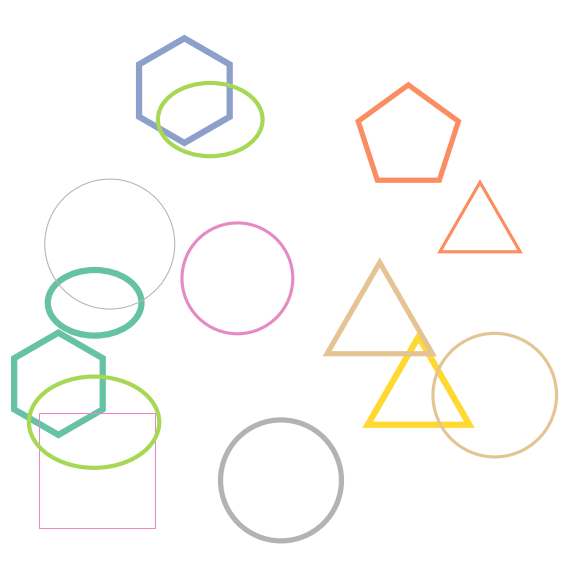[{"shape": "oval", "thickness": 3, "radius": 0.41, "center": [0.164, 0.475]}, {"shape": "hexagon", "thickness": 3, "radius": 0.44, "center": [0.101, 0.335]}, {"shape": "triangle", "thickness": 1.5, "radius": 0.4, "center": [0.831, 0.603]}, {"shape": "pentagon", "thickness": 2.5, "radius": 0.46, "center": [0.707, 0.761]}, {"shape": "hexagon", "thickness": 3, "radius": 0.45, "center": [0.319, 0.842]}, {"shape": "square", "thickness": 0.5, "radius": 0.5, "center": [0.168, 0.184]}, {"shape": "circle", "thickness": 1.5, "radius": 0.48, "center": [0.411, 0.517]}, {"shape": "oval", "thickness": 2, "radius": 0.56, "center": [0.163, 0.268]}, {"shape": "oval", "thickness": 2, "radius": 0.45, "center": [0.364, 0.792]}, {"shape": "triangle", "thickness": 3, "radius": 0.51, "center": [0.725, 0.314]}, {"shape": "triangle", "thickness": 2.5, "radius": 0.53, "center": [0.658, 0.439]}, {"shape": "circle", "thickness": 1.5, "radius": 0.54, "center": [0.857, 0.315]}, {"shape": "circle", "thickness": 0.5, "radius": 0.56, "center": [0.19, 0.577]}, {"shape": "circle", "thickness": 2.5, "radius": 0.52, "center": [0.487, 0.167]}]